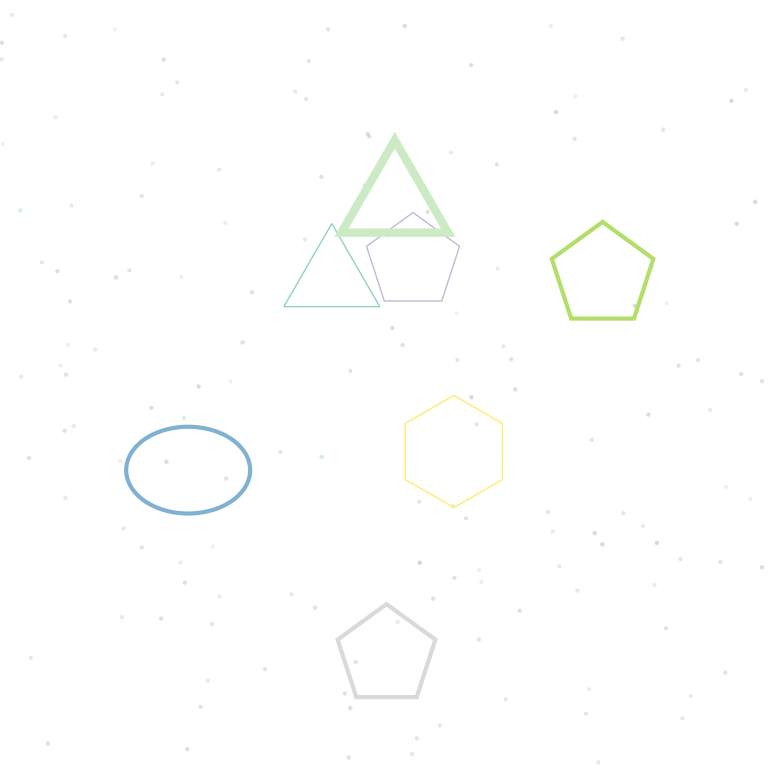[{"shape": "triangle", "thickness": 0.5, "radius": 0.36, "center": [0.431, 0.638]}, {"shape": "pentagon", "thickness": 0.5, "radius": 0.32, "center": [0.536, 0.66]}, {"shape": "oval", "thickness": 1.5, "radius": 0.4, "center": [0.244, 0.389]}, {"shape": "pentagon", "thickness": 1.5, "radius": 0.35, "center": [0.783, 0.642]}, {"shape": "pentagon", "thickness": 1.5, "radius": 0.33, "center": [0.502, 0.149]}, {"shape": "triangle", "thickness": 3, "radius": 0.4, "center": [0.513, 0.738]}, {"shape": "hexagon", "thickness": 0.5, "radius": 0.36, "center": [0.589, 0.414]}]